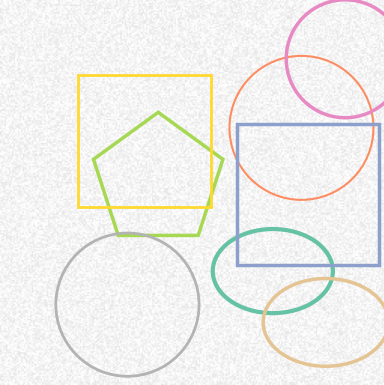[{"shape": "oval", "thickness": 3, "radius": 0.78, "center": [0.709, 0.296]}, {"shape": "circle", "thickness": 1.5, "radius": 0.93, "center": [0.783, 0.668]}, {"shape": "square", "thickness": 2.5, "radius": 0.92, "center": [0.801, 0.495]}, {"shape": "circle", "thickness": 2.5, "radius": 0.77, "center": [0.897, 0.847]}, {"shape": "pentagon", "thickness": 2.5, "radius": 0.88, "center": [0.411, 0.532]}, {"shape": "square", "thickness": 2, "radius": 0.86, "center": [0.376, 0.633]}, {"shape": "oval", "thickness": 2.5, "radius": 0.81, "center": [0.846, 0.163]}, {"shape": "circle", "thickness": 2, "radius": 0.93, "center": [0.331, 0.209]}]